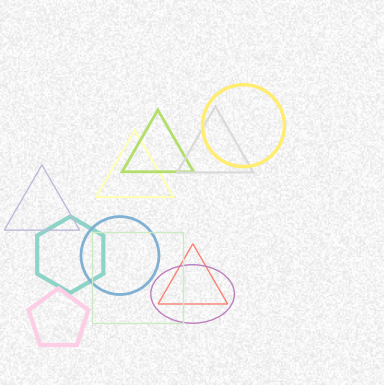[{"shape": "hexagon", "thickness": 3, "radius": 0.5, "center": [0.183, 0.338]}, {"shape": "triangle", "thickness": 1.5, "radius": 0.58, "center": [0.35, 0.546]}, {"shape": "triangle", "thickness": 1, "radius": 0.57, "center": [0.109, 0.459]}, {"shape": "triangle", "thickness": 1, "radius": 0.52, "center": [0.501, 0.263]}, {"shape": "circle", "thickness": 2, "radius": 0.51, "center": [0.312, 0.336]}, {"shape": "triangle", "thickness": 2, "radius": 0.54, "center": [0.41, 0.607]}, {"shape": "pentagon", "thickness": 3, "radius": 0.41, "center": [0.152, 0.17]}, {"shape": "triangle", "thickness": 1.5, "radius": 0.57, "center": [0.559, 0.609]}, {"shape": "oval", "thickness": 1, "radius": 0.54, "center": [0.5, 0.236]}, {"shape": "square", "thickness": 1, "radius": 0.59, "center": [0.357, 0.279]}, {"shape": "circle", "thickness": 2.5, "radius": 0.53, "center": [0.632, 0.674]}]